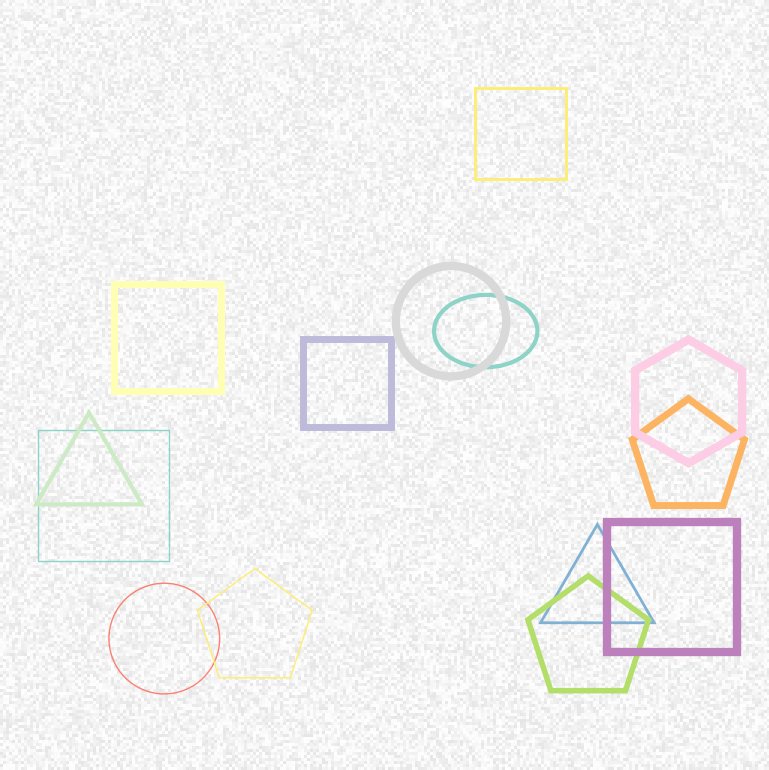[{"shape": "square", "thickness": 0.5, "radius": 0.43, "center": [0.134, 0.357]}, {"shape": "oval", "thickness": 1.5, "radius": 0.34, "center": [0.631, 0.57]}, {"shape": "square", "thickness": 2.5, "radius": 0.35, "center": [0.217, 0.562]}, {"shape": "square", "thickness": 2.5, "radius": 0.29, "center": [0.451, 0.502]}, {"shape": "circle", "thickness": 0.5, "radius": 0.36, "center": [0.213, 0.171]}, {"shape": "triangle", "thickness": 1, "radius": 0.43, "center": [0.776, 0.234]}, {"shape": "pentagon", "thickness": 2.5, "radius": 0.38, "center": [0.894, 0.405]}, {"shape": "pentagon", "thickness": 2, "radius": 0.41, "center": [0.764, 0.17]}, {"shape": "hexagon", "thickness": 3, "radius": 0.4, "center": [0.894, 0.479]}, {"shape": "circle", "thickness": 3, "radius": 0.36, "center": [0.586, 0.583]}, {"shape": "square", "thickness": 3, "radius": 0.42, "center": [0.873, 0.238]}, {"shape": "triangle", "thickness": 1.5, "radius": 0.4, "center": [0.116, 0.385]}, {"shape": "square", "thickness": 1, "radius": 0.29, "center": [0.676, 0.826]}, {"shape": "pentagon", "thickness": 0.5, "radius": 0.39, "center": [0.331, 0.183]}]